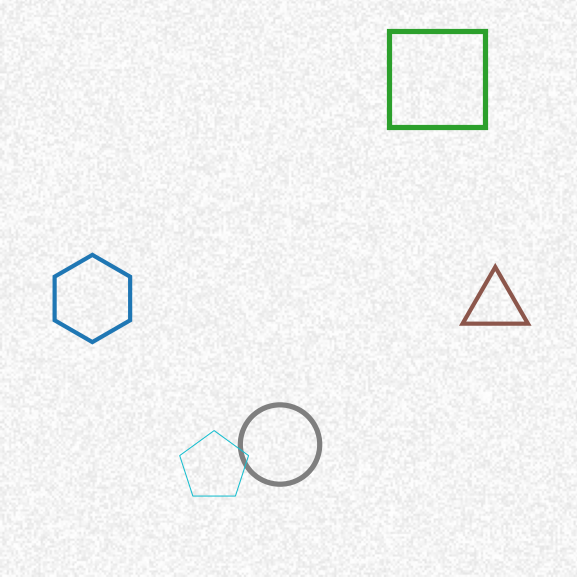[{"shape": "hexagon", "thickness": 2, "radius": 0.38, "center": [0.16, 0.482]}, {"shape": "square", "thickness": 2.5, "radius": 0.42, "center": [0.757, 0.863]}, {"shape": "triangle", "thickness": 2, "radius": 0.33, "center": [0.858, 0.471]}, {"shape": "circle", "thickness": 2.5, "radius": 0.34, "center": [0.485, 0.229]}, {"shape": "pentagon", "thickness": 0.5, "radius": 0.31, "center": [0.371, 0.191]}]